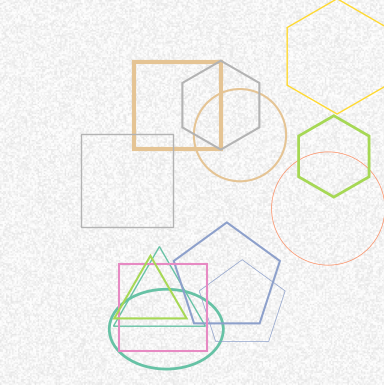[{"shape": "oval", "thickness": 2, "radius": 0.74, "center": [0.432, 0.145]}, {"shape": "triangle", "thickness": 1, "radius": 0.69, "center": [0.414, 0.222]}, {"shape": "circle", "thickness": 0.5, "radius": 0.74, "center": [0.852, 0.458]}, {"shape": "pentagon", "thickness": 1.5, "radius": 0.72, "center": [0.589, 0.277]}, {"shape": "pentagon", "thickness": 0.5, "radius": 0.59, "center": [0.629, 0.208]}, {"shape": "square", "thickness": 1.5, "radius": 0.57, "center": [0.423, 0.201]}, {"shape": "triangle", "thickness": 1.5, "radius": 0.54, "center": [0.391, 0.227]}, {"shape": "hexagon", "thickness": 2, "radius": 0.53, "center": [0.867, 0.594]}, {"shape": "hexagon", "thickness": 1, "radius": 0.75, "center": [0.876, 0.854]}, {"shape": "circle", "thickness": 1.5, "radius": 0.6, "center": [0.623, 0.649]}, {"shape": "square", "thickness": 3, "radius": 0.56, "center": [0.461, 0.726]}, {"shape": "hexagon", "thickness": 1.5, "radius": 0.58, "center": [0.574, 0.727]}, {"shape": "square", "thickness": 1, "radius": 0.6, "center": [0.33, 0.532]}]